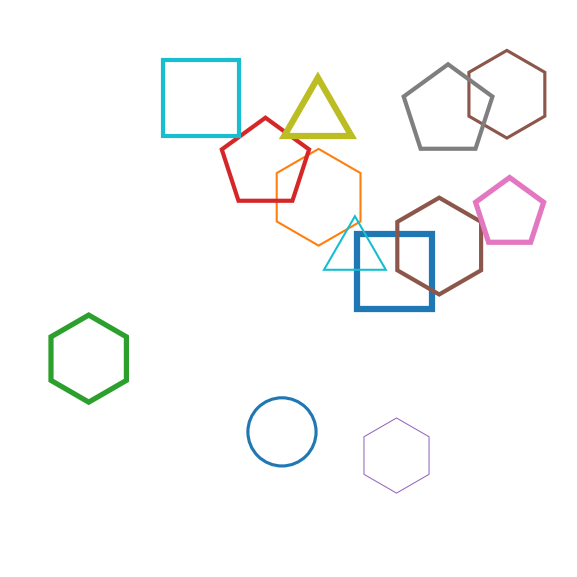[{"shape": "circle", "thickness": 1.5, "radius": 0.3, "center": [0.488, 0.251]}, {"shape": "square", "thickness": 3, "radius": 0.32, "center": [0.683, 0.529]}, {"shape": "hexagon", "thickness": 1, "radius": 0.42, "center": [0.552, 0.658]}, {"shape": "hexagon", "thickness": 2.5, "radius": 0.38, "center": [0.154, 0.378]}, {"shape": "pentagon", "thickness": 2, "radius": 0.4, "center": [0.46, 0.716]}, {"shape": "hexagon", "thickness": 0.5, "radius": 0.33, "center": [0.687, 0.21]}, {"shape": "hexagon", "thickness": 2, "radius": 0.42, "center": [0.761, 0.573]}, {"shape": "hexagon", "thickness": 1.5, "radius": 0.38, "center": [0.878, 0.836]}, {"shape": "pentagon", "thickness": 2.5, "radius": 0.31, "center": [0.882, 0.63]}, {"shape": "pentagon", "thickness": 2, "radius": 0.4, "center": [0.776, 0.807]}, {"shape": "triangle", "thickness": 3, "radius": 0.34, "center": [0.55, 0.797]}, {"shape": "square", "thickness": 2, "radius": 0.33, "center": [0.348, 0.829]}, {"shape": "triangle", "thickness": 1, "radius": 0.31, "center": [0.615, 0.563]}]